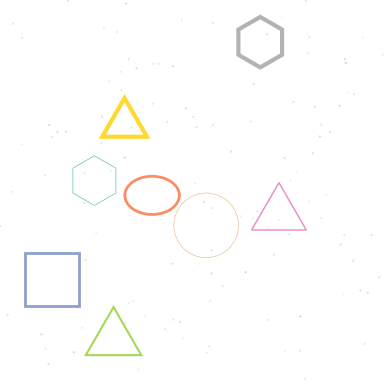[{"shape": "hexagon", "thickness": 0.5, "radius": 0.32, "center": [0.245, 0.531]}, {"shape": "oval", "thickness": 2, "radius": 0.35, "center": [0.395, 0.493]}, {"shape": "square", "thickness": 2, "radius": 0.35, "center": [0.134, 0.274]}, {"shape": "triangle", "thickness": 1, "radius": 0.41, "center": [0.725, 0.444]}, {"shape": "triangle", "thickness": 1.5, "radius": 0.42, "center": [0.295, 0.119]}, {"shape": "triangle", "thickness": 3, "radius": 0.33, "center": [0.324, 0.678]}, {"shape": "circle", "thickness": 0.5, "radius": 0.42, "center": [0.536, 0.415]}, {"shape": "hexagon", "thickness": 3, "radius": 0.33, "center": [0.676, 0.891]}]